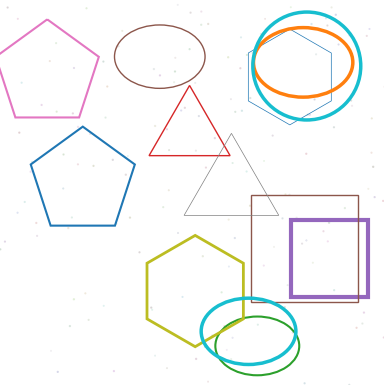[{"shape": "hexagon", "thickness": 0.5, "radius": 0.62, "center": [0.753, 0.8]}, {"shape": "pentagon", "thickness": 1.5, "radius": 0.71, "center": [0.215, 0.529]}, {"shape": "oval", "thickness": 2.5, "radius": 0.65, "center": [0.787, 0.838]}, {"shape": "oval", "thickness": 1.5, "radius": 0.54, "center": [0.668, 0.102]}, {"shape": "triangle", "thickness": 1, "radius": 0.61, "center": [0.492, 0.656]}, {"shape": "square", "thickness": 3, "radius": 0.5, "center": [0.857, 0.328]}, {"shape": "square", "thickness": 1, "radius": 0.69, "center": [0.791, 0.354]}, {"shape": "oval", "thickness": 1, "radius": 0.59, "center": [0.415, 0.853]}, {"shape": "pentagon", "thickness": 1.5, "radius": 0.7, "center": [0.123, 0.809]}, {"shape": "triangle", "thickness": 0.5, "radius": 0.71, "center": [0.601, 0.512]}, {"shape": "hexagon", "thickness": 2, "radius": 0.72, "center": [0.507, 0.244]}, {"shape": "oval", "thickness": 2.5, "radius": 0.62, "center": [0.646, 0.139]}, {"shape": "circle", "thickness": 2.5, "radius": 0.7, "center": [0.797, 0.829]}]